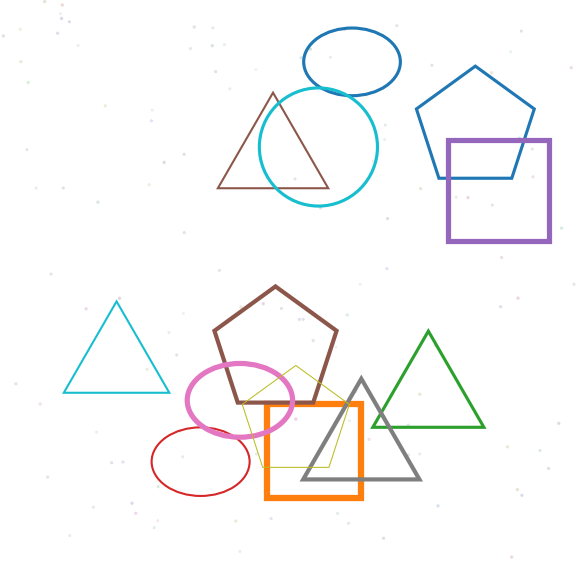[{"shape": "pentagon", "thickness": 1.5, "radius": 0.54, "center": [0.823, 0.777]}, {"shape": "oval", "thickness": 1.5, "radius": 0.42, "center": [0.61, 0.892]}, {"shape": "square", "thickness": 3, "radius": 0.41, "center": [0.543, 0.219]}, {"shape": "triangle", "thickness": 1.5, "radius": 0.56, "center": [0.742, 0.315]}, {"shape": "oval", "thickness": 1, "radius": 0.42, "center": [0.347, 0.2]}, {"shape": "square", "thickness": 2.5, "radius": 0.44, "center": [0.863, 0.67]}, {"shape": "triangle", "thickness": 1, "radius": 0.55, "center": [0.473, 0.728]}, {"shape": "pentagon", "thickness": 2, "radius": 0.56, "center": [0.477, 0.392]}, {"shape": "oval", "thickness": 2.5, "radius": 0.46, "center": [0.415, 0.306]}, {"shape": "triangle", "thickness": 2, "radius": 0.58, "center": [0.626, 0.227]}, {"shape": "pentagon", "thickness": 0.5, "radius": 0.49, "center": [0.512, 0.269]}, {"shape": "triangle", "thickness": 1, "radius": 0.53, "center": [0.202, 0.372]}, {"shape": "circle", "thickness": 1.5, "radius": 0.51, "center": [0.551, 0.745]}]